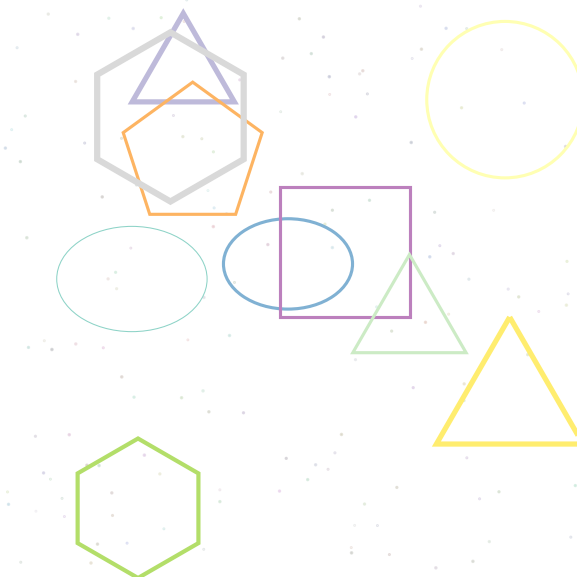[{"shape": "oval", "thickness": 0.5, "radius": 0.65, "center": [0.228, 0.516]}, {"shape": "circle", "thickness": 1.5, "radius": 0.68, "center": [0.874, 0.827]}, {"shape": "triangle", "thickness": 2.5, "radius": 0.51, "center": [0.317, 0.874]}, {"shape": "oval", "thickness": 1.5, "radius": 0.56, "center": [0.499, 0.542]}, {"shape": "pentagon", "thickness": 1.5, "radius": 0.63, "center": [0.334, 0.73]}, {"shape": "hexagon", "thickness": 2, "radius": 0.6, "center": [0.239, 0.119]}, {"shape": "hexagon", "thickness": 3, "radius": 0.73, "center": [0.295, 0.797]}, {"shape": "square", "thickness": 1.5, "radius": 0.56, "center": [0.598, 0.563]}, {"shape": "triangle", "thickness": 1.5, "radius": 0.57, "center": [0.709, 0.445]}, {"shape": "triangle", "thickness": 2.5, "radius": 0.73, "center": [0.883, 0.304]}]